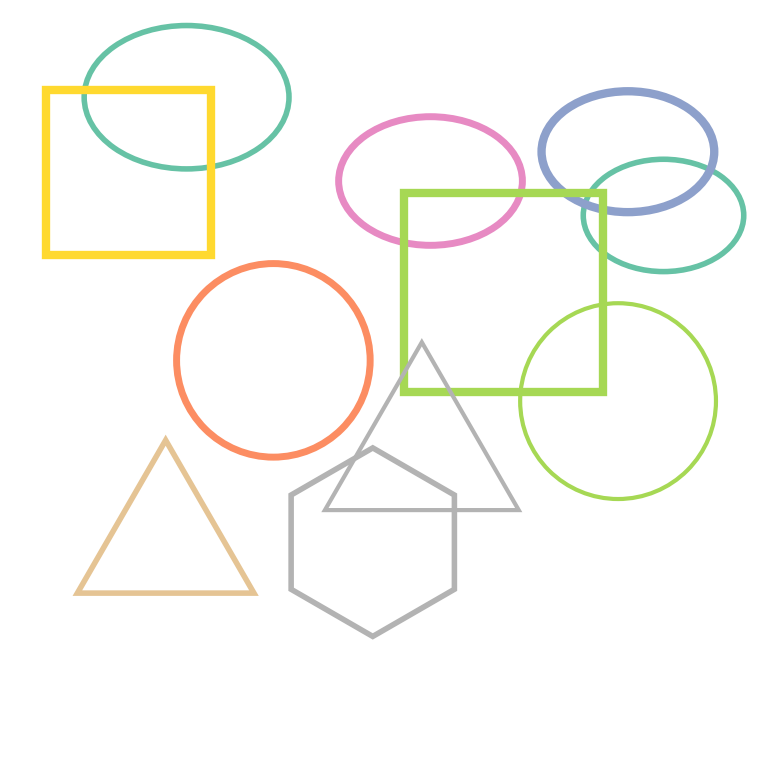[{"shape": "oval", "thickness": 2, "radius": 0.67, "center": [0.242, 0.874]}, {"shape": "oval", "thickness": 2, "radius": 0.52, "center": [0.862, 0.72]}, {"shape": "circle", "thickness": 2.5, "radius": 0.63, "center": [0.355, 0.532]}, {"shape": "oval", "thickness": 3, "radius": 0.56, "center": [0.815, 0.803]}, {"shape": "oval", "thickness": 2.5, "radius": 0.6, "center": [0.559, 0.765]}, {"shape": "circle", "thickness": 1.5, "radius": 0.64, "center": [0.803, 0.479]}, {"shape": "square", "thickness": 3, "radius": 0.65, "center": [0.654, 0.62]}, {"shape": "square", "thickness": 3, "radius": 0.54, "center": [0.167, 0.776]}, {"shape": "triangle", "thickness": 2, "radius": 0.66, "center": [0.215, 0.296]}, {"shape": "hexagon", "thickness": 2, "radius": 0.61, "center": [0.484, 0.296]}, {"shape": "triangle", "thickness": 1.5, "radius": 0.73, "center": [0.548, 0.41]}]